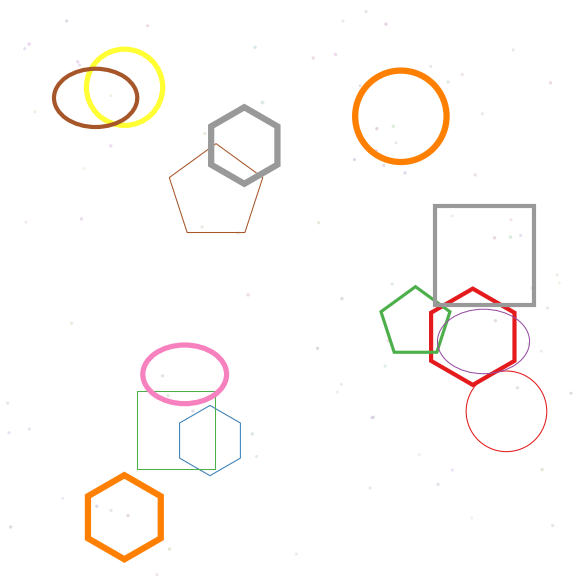[{"shape": "circle", "thickness": 0.5, "radius": 0.35, "center": [0.877, 0.287]}, {"shape": "hexagon", "thickness": 2, "radius": 0.42, "center": [0.819, 0.416]}, {"shape": "hexagon", "thickness": 0.5, "radius": 0.3, "center": [0.364, 0.236]}, {"shape": "square", "thickness": 0.5, "radius": 0.34, "center": [0.305, 0.254]}, {"shape": "pentagon", "thickness": 1.5, "radius": 0.31, "center": [0.719, 0.44]}, {"shape": "oval", "thickness": 0.5, "radius": 0.4, "center": [0.837, 0.408]}, {"shape": "circle", "thickness": 3, "radius": 0.4, "center": [0.694, 0.798]}, {"shape": "hexagon", "thickness": 3, "radius": 0.36, "center": [0.215, 0.103]}, {"shape": "circle", "thickness": 2.5, "radius": 0.33, "center": [0.216, 0.848]}, {"shape": "pentagon", "thickness": 0.5, "radius": 0.43, "center": [0.374, 0.665]}, {"shape": "oval", "thickness": 2, "radius": 0.36, "center": [0.166, 0.83]}, {"shape": "oval", "thickness": 2.5, "radius": 0.36, "center": [0.32, 0.351]}, {"shape": "square", "thickness": 2, "radius": 0.43, "center": [0.838, 0.556]}, {"shape": "hexagon", "thickness": 3, "radius": 0.33, "center": [0.423, 0.747]}]